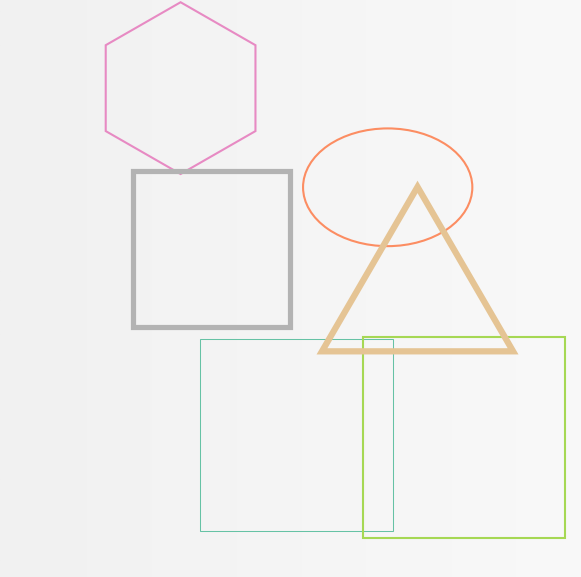[{"shape": "square", "thickness": 0.5, "radius": 0.83, "center": [0.51, 0.246]}, {"shape": "oval", "thickness": 1, "radius": 0.73, "center": [0.667, 0.675]}, {"shape": "hexagon", "thickness": 1, "radius": 0.74, "center": [0.311, 0.847]}, {"shape": "square", "thickness": 1, "radius": 0.87, "center": [0.799, 0.241]}, {"shape": "triangle", "thickness": 3, "radius": 0.95, "center": [0.718, 0.486]}, {"shape": "square", "thickness": 2.5, "radius": 0.68, "center": [0.364, 0.568]}]